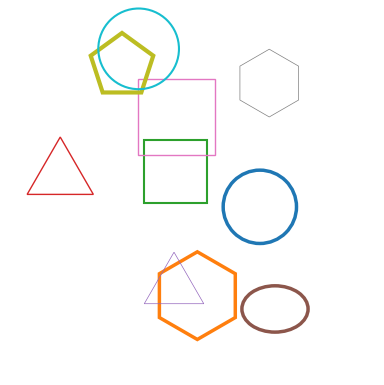[{"shape": "circle", "thickness": 2.5, "radius": 0.48, "center": [0.675, 0.463]}, {"shape": "hexagon", "thickness": 2.5, "radius": 0.57, "center": [0.513, 0.232]}, {"shape": "square", "thickness": 1.5, "radius": 0.41, "center": [0.455, 0.555]}, {"shape": "triangle", "thickness": 1, "radius": 0.5, "center": [0.156, 0.545]}, {"shape": "triangle", "thickness": 0.5, "radius": 0.45, "center": [0.452, 0.256]}, {"shape": "oval", "thickness": 2.5, "radius": 0.43, "center": [0.714, 0.198]}, {"shape": "square", "thickness": 1, "radius": 0.5, "center": [0.458, 0.696]}, {"shape": "hexagon", "thickness": 0.5, "radius": 0.44, "center": [0.699, 0.784]}, {"shape": "pentagon", "thickness": 3, "radius": 0.43, "center": [0.317, 0.829]}, {"shape": "circle", "thickness": 1.5, "radius": 0.52, "center": [0.36, 0.873]}]